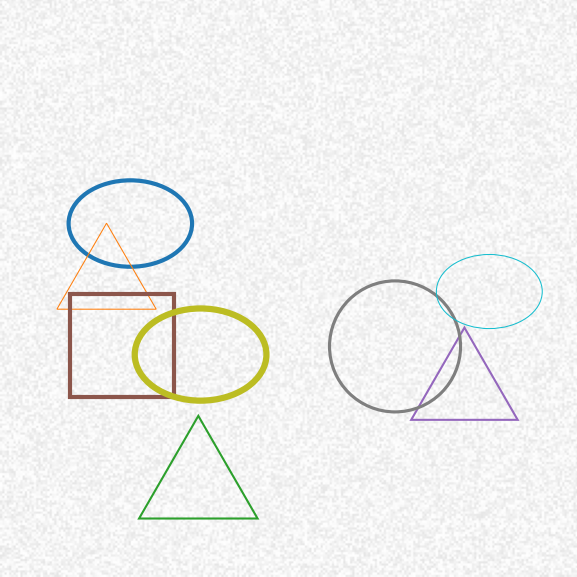[{"shape": "oval", "thickness": 2, "radius": 0.53, "center": [0.226, 0.612]}, {"shape": "triangle", "thickness": 0.5, "radius": 0.5, "center": [0.184, 0.513]}, {"shape": "triangle", "thickness": 1, "radius": 0.59, "center": [0.343, 0.161]}, {"shape": "triangle", "thickness": 1, "radius": 0.53, "center": [0.804, 0.325]}, {"shape": "square", "thickness": 2, "radius": 0.45, "center": [0.211, 0.401]}, {"shape": "circle", "thickness": 1.5, "radius": 0.57, "center": [0.684, 0.399]}, {"shape": "oval", "thickness": 3, "radius": 0.57, "center": [0.347, 0.385]}, {"shape": "oval", "thickness": 0.5, "radius": 0.46, "center": [0.847, 0.494]}]